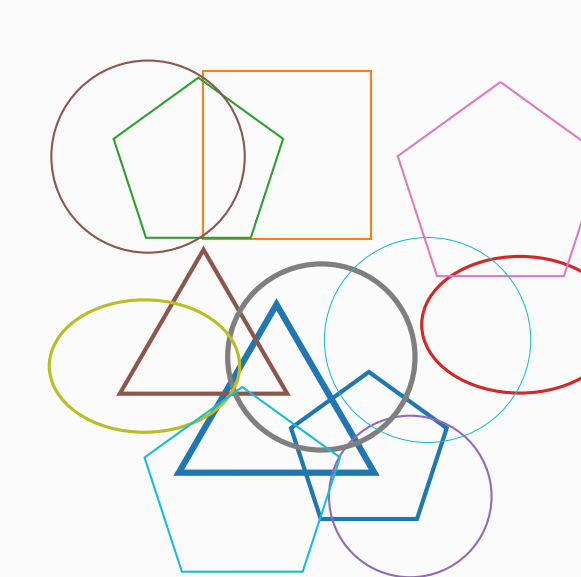[{"shape": "triangle", "thickness": 3, "radius": 0.97, "center": [0.476, 0.278]}, {"shape": "pentagon", "thickness": 2, "radius": 0.7, "center": [0.635, 0.214]}, {"shape": "square", "thickness": 1, "radius": 0.73, "center": [0.494, 0.731]}, {"shape": "pentagon", "thickness": 1, "radius": 0.77, "center": [0.341, 0.711]}, {"shape": "oval", "thickness": 1.5, "radius": 0.85, "center": [0.894, 0.437]}, {"shape": "circle", "thickness": 1, "radius": 0.7, "center": [0.706, 0.139]}, {"shape": "triangle", "thickness": 2, "radius": 0.83, "center": [0.35, 0.401]}, {"shape": "circle", "thickness": 1, "radius": 0.83, "center": [0.255, 0.728]}, {"shape": "pentagon", "thickness": 1, "radius": 0.93, "center": [0.861, 0.671]}, {"shape": "circle", "thickness": 2.5, "radius": 0.81, "center": [0.553, 0.381]}, {"shape": "oval", "thickness": 1.5, "radius": 0.82, "center": [0.249, 0.365]}, {"shape": "circle", "thickness": 0.5, "radius": 0.89, "center": [0.736, 0.41]}, {"shape": "pentagon", "thickness": 1, "radius": 0.88, "center": [0.417, 0.152]}]